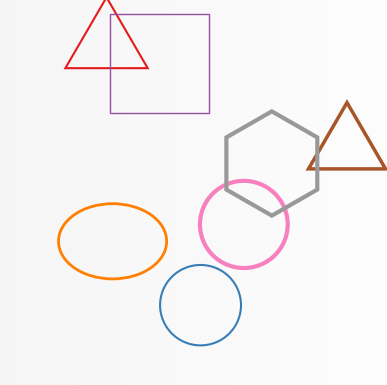[{"shape": "triangle", "thickness": 1.5, "radius": 0.61, "center": [0.275, 0.884]}, {"shape": "circle", "thickness": 1.5, "radius": 0.52, "center": [0.518, 0.207]}, {"shape": "square", "thickness": 1, "radius": 0.64, "center": [0.412, 0.834]}, {"shape": "oval", "thickness": 2, "radius": 0.7, "center": [0.291, 0.373]}, {"shape": "triangle", "thickness": 2.5, "radius": 0.57, "center": [0.896, 0.619]}, {"shape": "circle", "thickness": 3, "radius": 0.57, "center": [0.629, 0.417]}, {"shape": "hexagon", "thickness": 3, "radius": 0.68, "center": [0.702, 0.575]}]